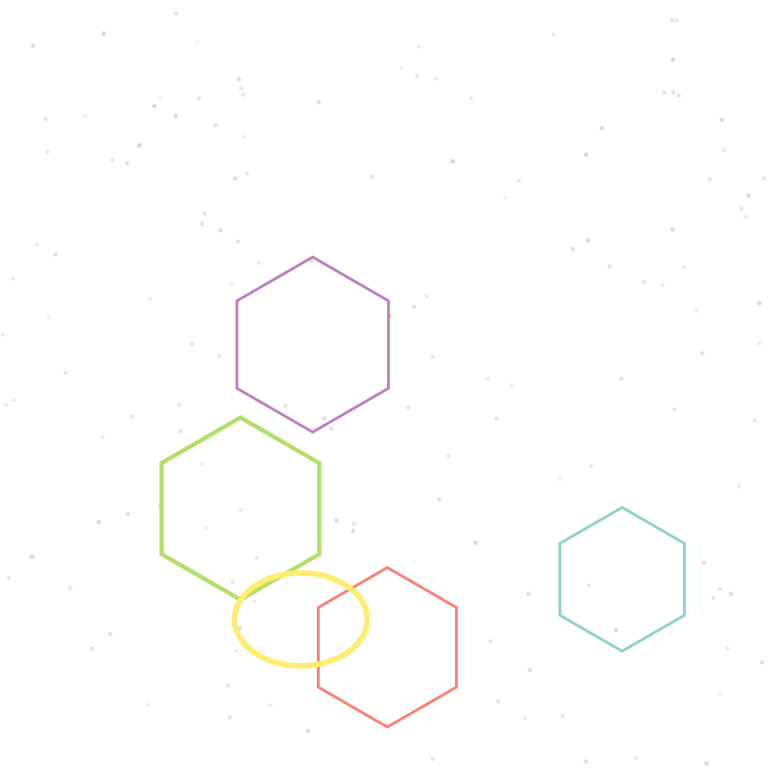[{"shape": "hexagon", "thickness": 1, "radius": 0.47, "center": [0.808, 0.248]}, {"shape": "hexagon", "thickness": 1, "radius": 0.52, "center": [0.503, 0.159]}, {"shape": "hexagon", "thickness": 1.5, "radius": 0.59, "center": [0.312, 0.339]}, {"shape": "hexagon", "thickness": 1, "radius": 0.57, "center": [0.406, 0.552]}, {"shape": "oval", "thickness": 2, "radius": 0.43, "center": [0.391, 0.196]}]